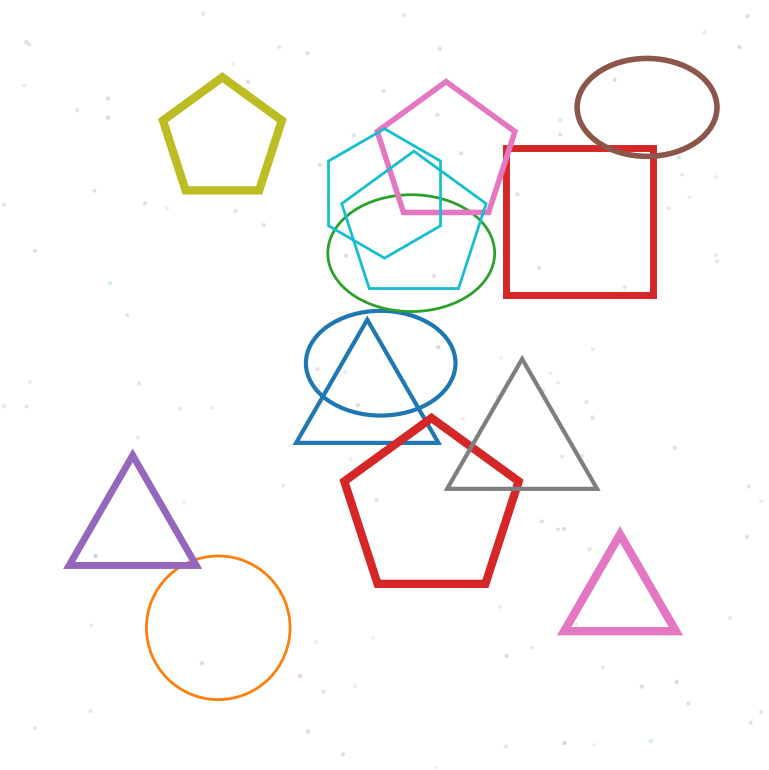[{"shape": "oval", "thickness": 1.5, "radius": 0.49, "center": [0.494, 0.528]}, {"shape": "triangle", "thickness": 1.5, "radius": 0.53, "center": [0.477, 0.478]}, {"shape": "circle", "thickness": 1, "radius": 0.47, "center": [0.283, 0.185]}, {"shape": "oval", "thickness": 1, "radius": 0.54, "center": [0.534, 0.671]}, {"shape": "pentagon", "thickness": 3, "radius": 0.6, "center": [0.56, 0.338]}, {"shape": "square", "thickness": 2.5, "radius": 0.47, "center": [0.753, 0.712]}, {"shape": "triangle", "thickness": 2.5, "radius": 0.48, "center": [0.172, 0.313]}, {"shape": "oval", "thickness": 2, "radius": 0.45, "center": [0.84, 0.861]}, {"shape": "pentagon", "thickness": 2, "radius": 0.47, "center": [0.579, 0.8]}, {"shape": "triangle", "thickness": 3, "radius": 0.42, "center": [0.805, 0.222]}, {"shape": "triangle", "thickness": 1.5, "radius": 0.56, "center": [0.678, 0.421]}, {"shape": "pentagon", "thickness": 3, "radius": 0.41, "center": [0.289, 0.818]}, {"shape": "hexagon", "thickness": 1, "radius": 0.42, "center": [0.499, 0.749]}, {"shape": "pentagon", "thickness": 1, "radius": 0.49, "center": [0.538, 0.705]}]